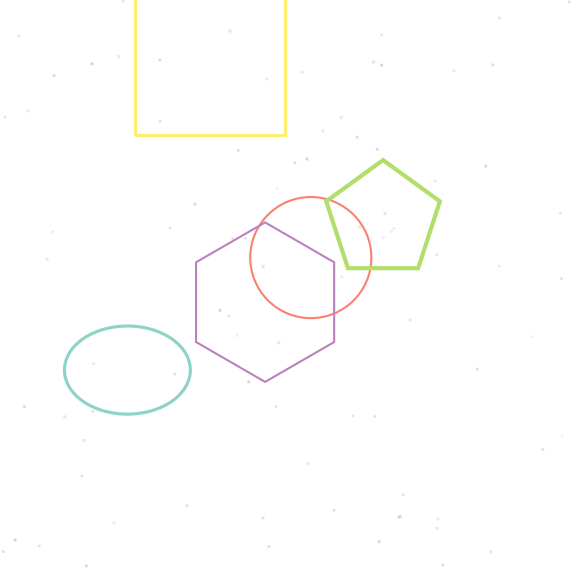[{"shape": "oval", "thickness": 1.5, "radius": 0.54, "center": [0.221, 0.358]}, {"shape": "circle", "thickness": 1, "radius": 0.52, "center": [0.538, 0.553]}, {"shape": "pentagon", "thickness": 2, "radius": 0.52, "center": [0.663, 0.618]}, {"shape": "hexagon", "thickness": 1, "radius": 0.69, "center": [0.459, 0.476]}, {"shape": "square", "thickness": 1.5, "radius": 0.65, "center": [0.364, 0.895]}]